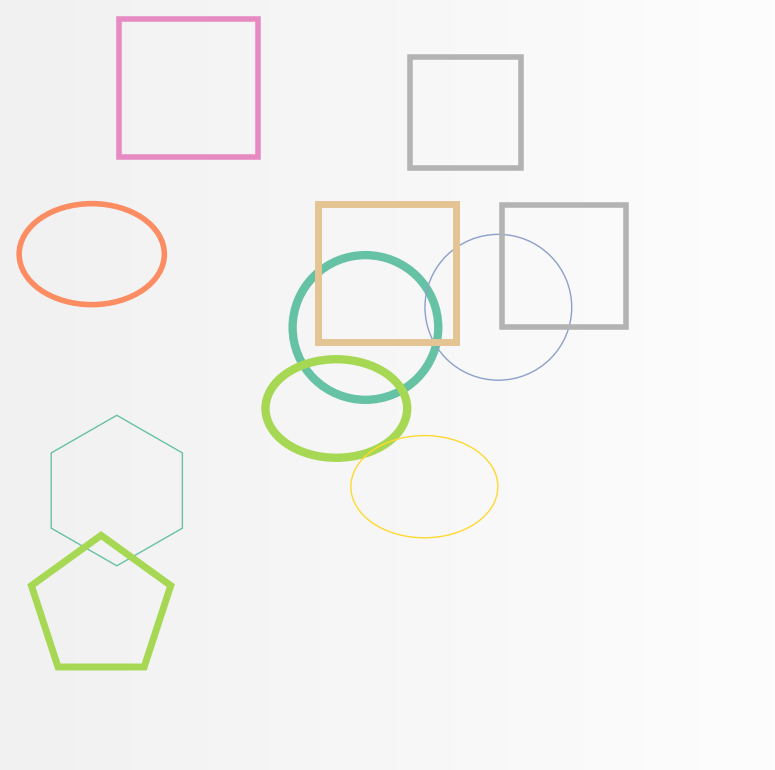[{"shape": "circle", "thickness": 3, "radius": 0.47, "center": [0.472, 0.575]}, {"shape": "hexagon", "thickness": 0.5, "radius": 0.49, "center": [0.151, 0.363]}, {"shape": "oval", "thickness": 2, "radius": 0.47, "center": [0.118, 0.67]}, {"shape": "circle", "thickness": 0.5, "radius": 0.47, "center": [0.643, 0.601]}, {"shape": "square", "thickness": 2, "radius": 0.45, "center": [0.244, 0.886]}, {"shape": "oval", "thickness": 3, "radius": 0.46, "center": [0.434, 0.469]}, {"shape": "pentagon", "thickness": 2.5, "radius": 0.47, "center": [0.13, 0.21]}, {"shape": "oval", "thickness": 0.5, "radius": 0.47, "center": [0.548, 0.368]}, {"shape": "square", "thickness": 2.5, "radius": 0.45, "center": [0.5, 0.645]}, {"shape": "square", "thickness": 2, "radius": 0.4, "center": [0.728, 0.654]}, {"shape": "square", "thickness": 2, "radius": 0.36, "center": [0.6, 0.854]}]